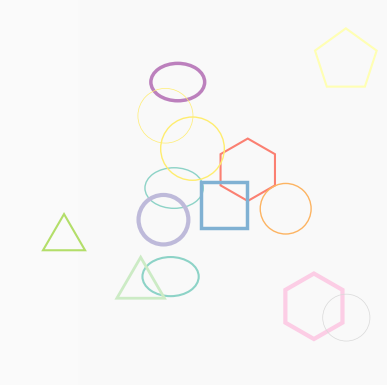[{"shape": "oval", "thickness": 1.5, "radius": 0.36, "center": [0.44, 0.282]}, {"shape": "oval", "thickness": 1, "radius": 0.38, "center": [0.449, 0.512]}, {"shape": "pentagon", "thickness": 1.5, "radius": 0.42, "center": [0.892, 0.843]}, {"shape": "circle", "thickness": 3, "radius": 0.32, "center": [0.422, 0.429]}, {"shape": "hexagon", "thickness": 1.5, "radius": 0.41, "center": [0.639, 0.559]}, {"shape": "square", "thickness": 2.5, "radius": 0.3, "center": [0.577, 0.467]}, {"shape": "circle", "thickness": 1, "radius": 0.33, "center": [0.737, 0.458]}, {"shape": "triangle", "thickness": 1.5, "radius": 0.31, "center": [0.165, 0.381]}, {"shape": "hexagon", "thickness": 3, "radius": 0.43, "center": [0.81, 0.204]}, {"shape": "circle", "thickness": 0.5, "radius": 0.3, "center": [0.894, 0.175]}, {"shape": "oval", "thickness": 2.5, "radius": 0.35, "center": [0.459, 0.787]}, {"shape": "triangle", "thickness": 2, "radius": 0.35, "center": [0.363, 0.261]}, {"shape": "circle", "thickness": 0.5, "radius": 0.36, "center": [0.427, 0.699]}, {"shape": "circle", "thickness": 1, "radius": 0.41, "center": [0.497, 0.614]}]